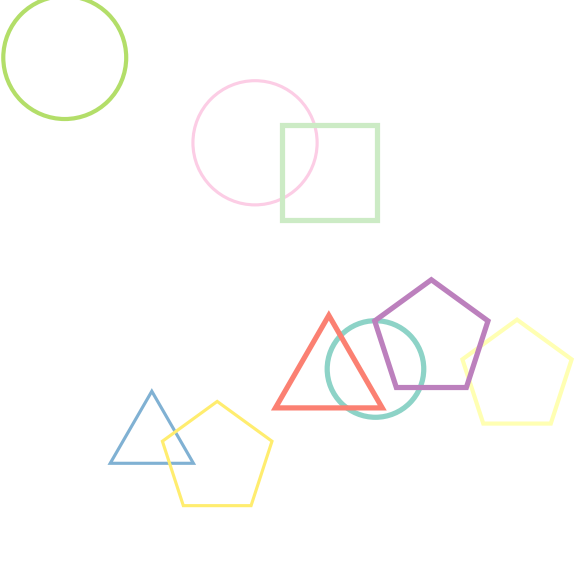[{"shape": "circle", "thickness": 2.5, "radius": 0.42, "center": [0.65, 0.36]}, {"shape": "pentagon", "thickness": 2, "radius": 0.5, "center": [0.895, 0.346]}, {"shape": "triangle", "thickness": 2.5, "radius": 0.53, "center": [0.569, 0.346]}, {"shape": "triangle", "thickness": 1.5, "radius": 0.42, "center": [0.263, 0.238]}, {"shape": "circle", "thickness": 2, "radius": 0.53, "center": [0.112, 0.899]}, {"shape": "circle", "thickness": 1.5, "radius": 0.54, "center": [0.442, 0.752]}, {"shape": "pentagon", "thickness": 2.5, "radius": 0.52, "center": [0.747, 0.412]}, {"shape": "square", "thickness": 2.5, "radius": 0.41, "center": [0.571, 0.701]}, {"shape": "pentagon", "thickness": 1.5, "radius": 0.5, "center": [0.376, 0.204]}]